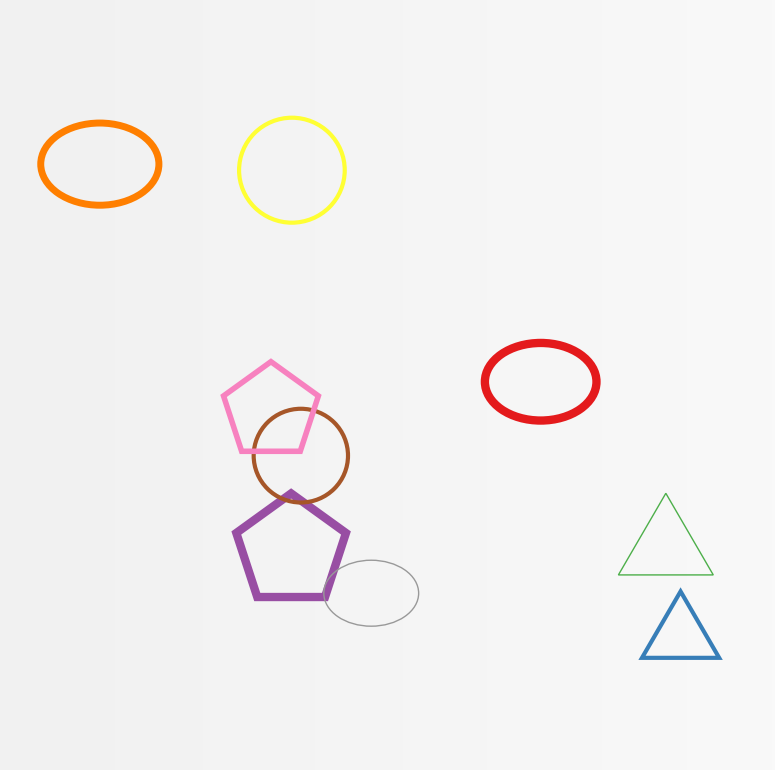[{"shape": "oval", "thickness": 3, "radius": 0.36, "center": [0.698, 0.504]}, {"shape": "triangle", "thickness": 1.5, "radius": 0.29, "center": [0.878, 0.174]}, {"shape": "triangle", "thickness": 0.5, "radius": 0.35, "center": [0.859, 0.289]}, {"shape": "pentagon", "thickness": 3, "radius": 0.37, "center": [0.376, 0.285]}, {"shape": "oval", "thickness": 2.5, "radius": 0.38, "center": [0.129, 0.787]}, {"shape": "circle", "thickness": 1.5, "radius": 0.34, "center": [0.377, 0.779]}, {"shape": "circle", "thickness": 1.5, "radius": 0.3, "center": [0.388, 0.408]}, {"shape": "pentagon", "thickness": 2, "radius": 0.32, "center": [0.35, 0.466]}, {"shape": "oval", "thickness": 0.5, "radius": 0.31, "center": [0.479, 0.23]}]